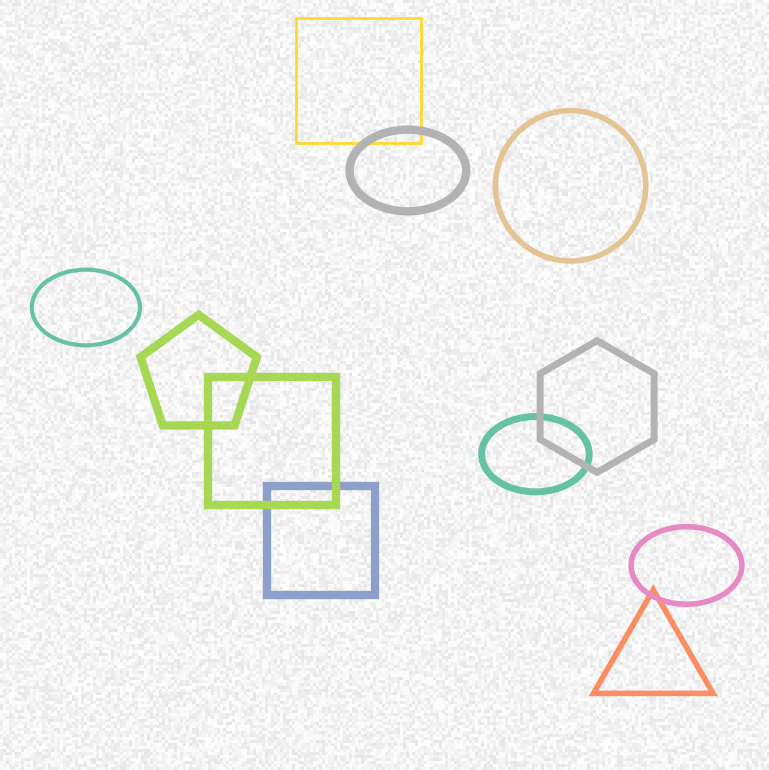[{"shape": "oval", "thickness": 2.5, "radius": 0.35, "center": [0.695, 0.41]}, {"shape": "oval", "thickness": 1.5, "radius": 0.35, "center": [0.112, 0.601]}, {"shape": "triangle", "thickness": 2, "radius": 0.45, "center": [0.848, 0.144]}, {"shape": "square", "thickness": 3, "radius": 0.35, "center": [0.417, 0.298]}, {"shape": "oval", "thickness": 2, "radius": 0.36, "center": [0.892, 0.266]}, {"shape": "square", "thickness": 3, "radius": 0.42, "center": [0.353, 0.428]}, {"shape": "pentagon", "thickness": 3, "radius": 0.4, "center": [0.258, 0.512]}, {"shape": "square", "thickness": 1, "radius": 0.41, "center": [0.465, 0.896]}, {"shape": "circle", "thickness": 2, "radius": 0.49, "center": [0.741, 0.759]}, {"shape": "oval", "thickness": 3, "radius": 0.38, "center": [0.53, 0.779]}, {"shape": "hexagon", "thickness": 2.5, "radius": 0.43, "center": [0.776, 0.472]}]